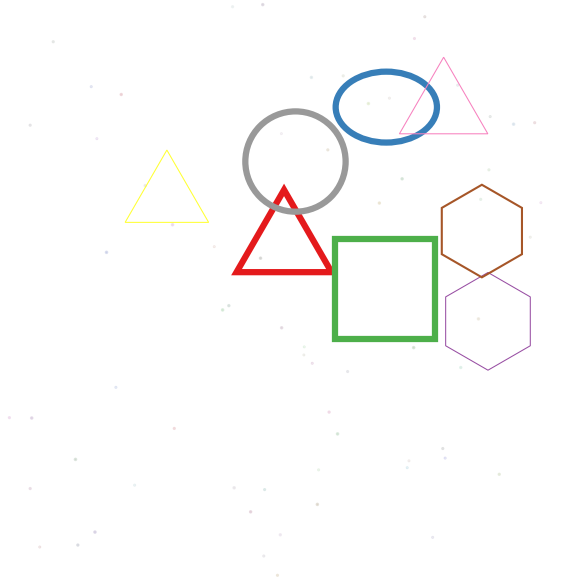[{"shape": "triangle", "thickness": 3, "radius": 0.47, "center": [0.492, 0.575]}, {"shape": "oval", "thickness": 3, "radius": 0.44, "center": [0.669, 0.814]}, {"shape": "square", "thickness": 3, "radius": 0.43, "center": [0.667, 0.499]}, {"shape": "hexagon", "thickness": 0.5, "radius": 0.42, "center": [0.845, 0.443]}, {"shape": "triangle", "thickness": 0.5, "radius": 0.42, "center": [0.289, 0.656]}, {"shape": "hexagon", "thickness": 1, "radius": 0.4, "center": [0.834, 0.599]}, {"shape": "triangle", "thickness": 0.5, "radius": 0.44, "center": [0.768, 0.812]}, {"shape": "circle", "thickness": 3, "radius": 0.43, "center": [0.512, 0.719]}]